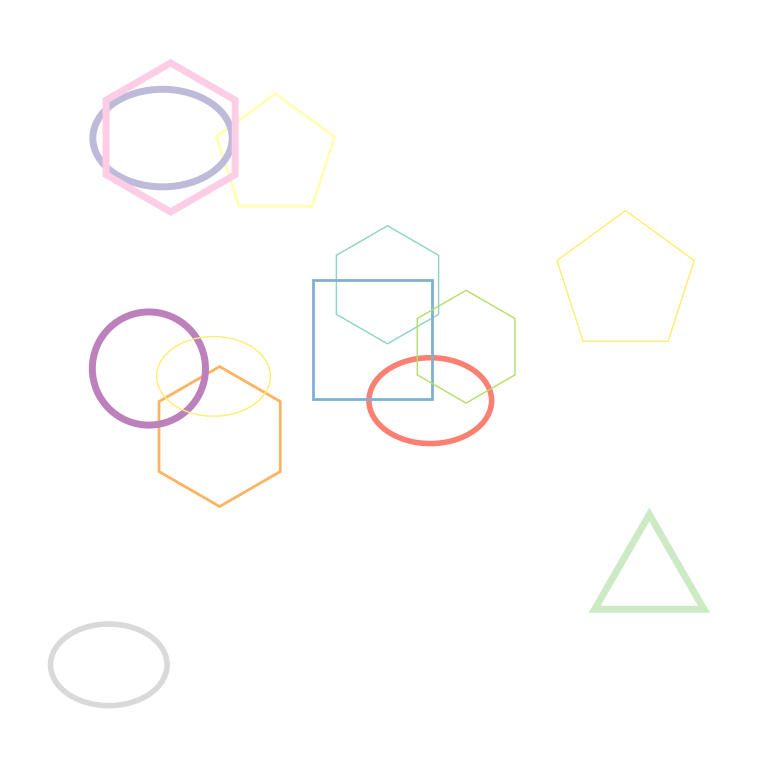[{"shape": "hexagon", "thickness": 0.5, "radius": 0.38, "center": [0.503, 0.63]}, {"shape": "pentagon", "thickness": 1, "radius": 0.4, "center": [0.358, 0.797]}, {"shape": "oval", "thickness": 2.5, "radius": 0.45, "center": [0.211, 0.821]}, {"shape": "oval", "thickness": 2, "radius": 0.4, "center": [0.559, 0.48]}, {"shape": "square", "thickness": 1, "radius": 0.39, "center": [0.483, 0.559]}, {"shape": "hexagon", "thickness": 1, "radius": 0.45, "center": [0.285, 0.433]}, {"shape": "hexagon", "thickness": 0.5, "radius": 0.37, "center": [0.605, 0.55]}, {"shape": "hexagon", "thickness": 2.5, "radius": 0.48, "center": [0.222, 0.822]}, {"shape": "oval", "thickness": 2, "radius": 0.38, "center": [0.141, 0.137]}, {"shape": "circle", "thickness": 2.5, "radius": 0.37, "center": [0.193, 0.521]}, {"shape": "triangle", "thickness": 2.5, "radius": 0.41, "center": [0.843, 0.25]}, {"shape": "pentagon", "thickness": 0.5, "radius": 0.47, "center": [0.812, 0.633]}, {"shape": "oval", "thickness": 0.5, "radius": 0.37, "center": [0.277, 0.511]}]